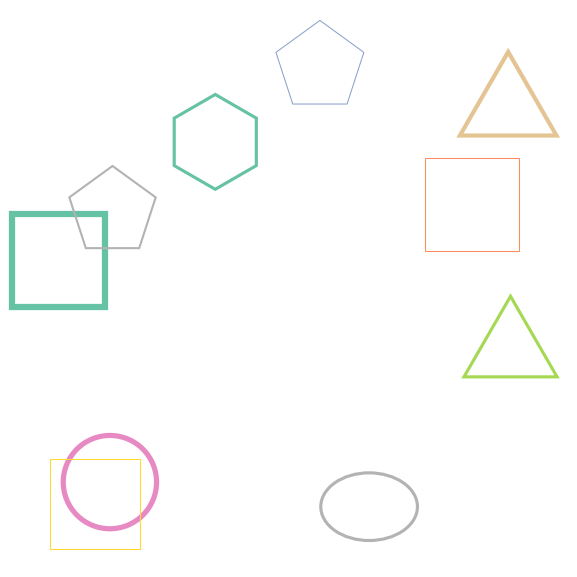[{"shape": "square", "thickness": 3, "radius": 0.4, "center": [0.102, 0.548]}, {"shape": "hexagon", "thickness": 1.5, "radius": 0.41, "center": [0.373, 0.753]}, {"shape": "square", "thickness": 0.5, "radius": 0.41, "center": [0.817, 0.645]}, {"shape": "pentagon", "thickness": 0.5, "radius": 0.4, "center": [0.554, 0.884]}, {"shape": "circle", "thickness": 2.5, "radius": 0.4, "center": [0.19, 0.164]}, {"shape": "triangle", "thickness": 1.5, "radius": 0.47, "center": [0.884, 0.393]}, {"shape": "square", "thickness": 0.5, "radius": 0.39, "center": [0.164, 0.127]}, {"shape": "triangle", "thickness": 2, "radius": 0.48, "center": [0.88, 0.813]}, {"shape": "oval", "thickness": 1.5, "radius": 0.42, "center": [0.639, 0.122]}, {"shape": "pentagon", "thickness": 1, "radius": 0.39, "center": [0.195, 0.633]}]